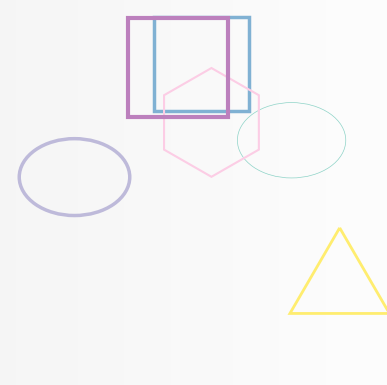[{"shape": "oval", "thickness": 0.5, "radius": 0.7, "center": [0.752, 0.636]}, {"shape": "oval", "thickness": 2.5, "radius": 0.71, "center": [0.192, 0.54]}, {"shape": "square", "thickness": 2.5, "radius": 0.61, "center": [0.52, 0.834]}, {"shape": "hexagon", "thickness": 1.5, "radius": 0.71, "center": [0.546, 0.682]}, {"shape": "square", "thickness": 3, "radius": 0.64, "center": [0.46, 0.825]}, {"shape": "triangle", "thickness": 2, "radius": 0.74, "center": [0.877, 0.26]}]